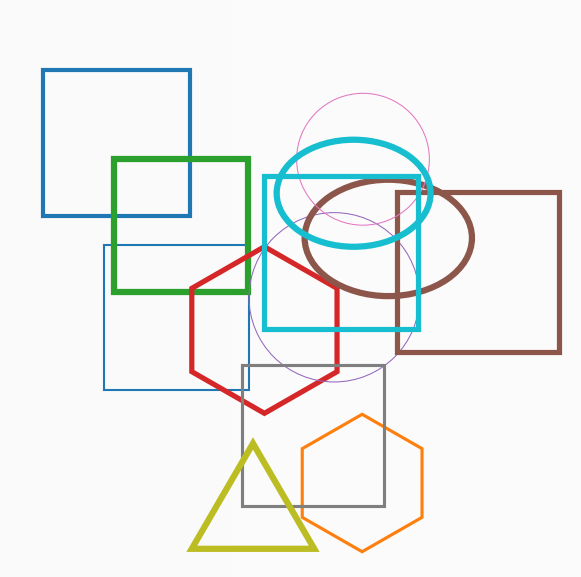[{"shape": "square", "thickness": 1, "radius": 0.63, "center": [0.303, 0.449]}, {"shape": "square", "thickness": 2, "radius": 0.63, "center": [0.201, 0.751]}, {"shape": "hexagon", "thickness": 1.5, "radius": 0.59, "center": [0.623, 0.163]}, {"shape": "square", "thickness": 3, "radius": 0.58, "center": [0.312, 0.609]}, {"shape": "hexagon", "thickness": 2.5, "radius": 0.72, "center": [0.455, 0.428]}, {"shape": "circle", "thickness": 0.5, "radius": 0.73, "center": [0.575, 0.484]}, {"shape": "square", "thickness": 2.5, "radius": 0.69, "center": [0.822, 0.528]}, {"shape": "oval", "thickness": 3, "radius": 0.72, "center": [0.668, 0.587]}, {"shape": "circle", "thickness": 0.5, "radius": 0.57, "center": [0.625, 0.723]}, {"shape": "square", "thickness": 1.5, "radius": 0.61, "center": [0.539, 0.245]}, {"shape": "triangle", "thickness": 3, "radius": 0.61, "center": [0.435, 0.11]}, {"shape": "oval", "thickness": 3, "radius": 0.66, "center": [0.608, 0.665]}, {"shape": "square", "thickness": 2.5, "radius": 0.66, "center": [0.586, 0.562]}]